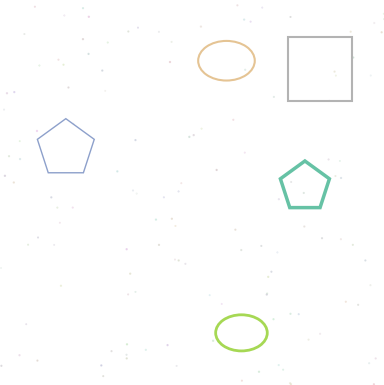[{"shape": "pentagon", "thickness": 2.5, "radius": 0.33, "center": [0.792, 0.515]}, {"shape": "pentagon", "thickness": 1, "radius": 0.39, "center": [0.171, 0.614]}, {"shape": "oval", "thickness": 2, "radius": 0.34, "center": [0.627, 0.135]}, {"shape": "oval", "thickness": 1.5, "radius": 0.37, "center": [0.588, 0.842]}, {"shape": "square", "thickness": 1.5, "radius": 0.41, "center": [0.83, 0.82]}]